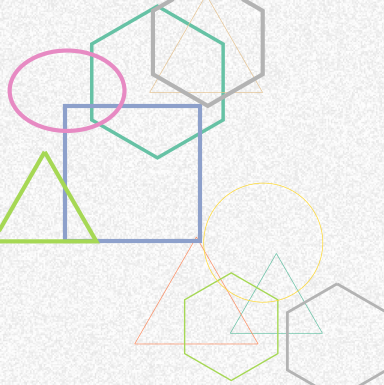[{"shape": "hexagon", "thickness": 2.5, "radius": 0.99, "center": [0.409, 0.787]}, {"shape": "triangle", "thickness": 0.5, "radius": 0.69, "center": [0.718, 0.203]}, {"shape": "triangle", "thickness": 0.5, "radius": 0.93, "center": [0.51, 0.199]}, {"shape": "square", "thickness": 3, "radius": 0.88, "center": [0.344, 0.55]}, {"shape": "oval", "thickness": 3, "radius": 0.75, "center": [0.174, 0.764]}, {"shape": "hexagon", "thickness": 1, "radius": 0.7, "center": [0.601, 0.151]}, {"shape": "triangle", "thickness": 3, "radius": 0.77, "center": [0.116, 0.451]}, {"shape": "circle", "thickness": 0.5, "radius": 0.77, "center": [0.684, 0.37]}, {"shape": "triangle", "thickness": 0.5, "radius": 0.85, "center": [0.535, 0.844]}, {"shape": "hexagon", "thickness": 2, "radius": 0.75, "center": [0.876, 0.114]}, {"shape": "hexagon", "thickness": 3, "radius": 0.82, "center": [0.54, 0.89]}]